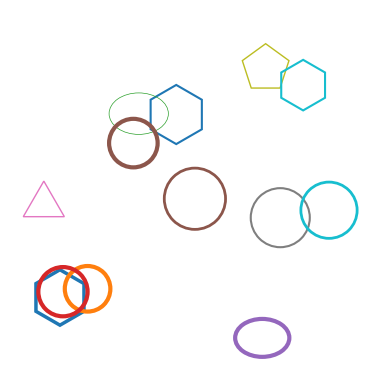[{"shape": "hexagon", "thickness": 1.5, "radius": 0.38, "center": [0.458, 0.703]}, {"shape": "hexagon", "thickness": 2.5, "radius": 0.36, "center": [0.156, 0.227]}, {"shape": "circle", "thickness": 3, "radius": 0.3, "center": [0.227, 0.25]}, {"shape": "oval", "thickness": 0.5, "radius": 0.38, "center": [0.36, 0.705]}, {"shape": "circle", "thickness": 3, "radius": 0.32, "center": [0.164, 0.242]}, {"shape": "oval", "thickness": 3, "radius": 0.35, "center": [0.681, 0.122]}, {"shape": "circle", "thickness": 3, "radius": 0.32, "center": [0.346, 0.628]}, {"shape": "circle", "thickness": 2, "radius": 0.4, "center": [0.506, 0.484]}, {"shape": "triangle", "thickness": 1, "radius": 0.31, "center": [0.114, 0.468]}, {"shape": "circle", "thickness": 1.5, "radius": 0.38, "center": [0.728, 0.435]}, {"shape": "pentagon", "thickness": 1, "radius": 0.32, "center": [0.69, 0.823]}, {"shape": "circle", "thickness": 2, "radius": 0.37, "center": [0.855, 0.454]}, {"shape": "hexagon", "thickness": 1.5, "radius": 0.33, "center": [0.787, 0.779]}]